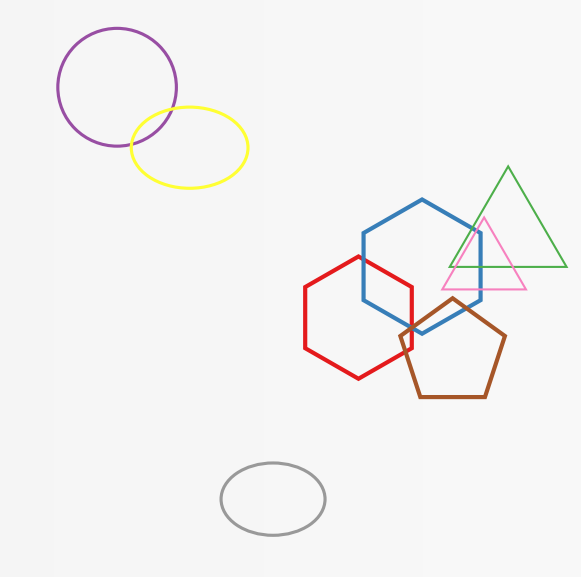[{"shape": "hexagon", "thickness": 2, "radius": 0.53, "center": [0.617, 0.449]}, {"shape": "hexagon", "thickness": 2, "radius": 0.58, "center": [0.726, 0.537]}, {"shape": "triangle", "thickness": 1, "radius": 0.58, "center": [0.874, 0.595]}, {"shape": "circle", "thickness": 1.5, "radius": 0.51, "center": [0.201, 0.848]}, {"shape": "oval", "thickness": 1.5, "radius": 0.5, "center": [0.326, 0.743]}, {"shape": "pentagon", "thickness": 2, "radius": 0.47, "center": [0.779, 0.388]}, {"shape": "triangle", "thickness": 1, "radius": 0.42, "center": [0.833, 0.54]}, {"shape": "oval", "thickness": 1.5, "radius": 0.45, "center": [0.47, 0.135]}]